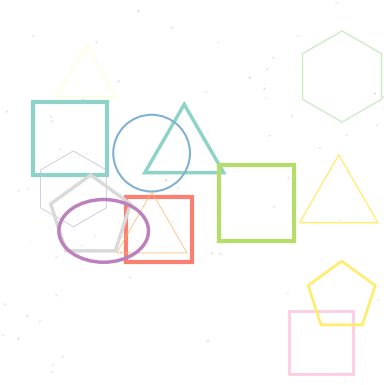[{"shape": "square", "thickness": 3, "radius": 0.48, "center": [0.182, 0.64]}, {"shape": "triangle", "thickness": 2.5, "radius": 0.59, "center": [0.479, 0.611]}, {"shape": "triangle", "thickness": 0.5, "radius": 0.44, "center": [0.224, 0.794]}, {"shape": "hexagon", "thickness": 0.5, "radius": 0.49, "center": [0.191, 0.51]}, {"shape": "square", "thickness": 3, "radius": 0.43, "center": [0.412, 0.404]}, {"shape": "circle", "thickness": 1.5, "radius": 0.5, "center": [0.394, 0.602]}, {"shape": "triangle", "thickness": 0.5, "radius": 0.53, "center": [0.394, 0.396]}, {"shape": "square", "thickness": 3, "radius": 0.49, "center": [0.666, 0.473]}, {"shape": "square", "thickness": 2, "radius": 0.41, "center": [0.834, 0.11]}, {"shape": "pentagon", "thickness": 2.5, "radius": 0.54, "center": [0.235, 0.437]}, {"shape": "oval", "thickness": 2.5, "radius": 0.58, "center": [0.269, 0.4]}, {"shape": "hexagon", "thickness": 1, "radius": 0.59, "center": [0.888, 0.801]}, {"shape": "pentagon", "thickness": 2, "radius": 0.46, "center": [0.888, 0.23]}, {"shape": "triangle", "thickness": 1, "radius": 0.59, "center": [0.88, 0.48]}]